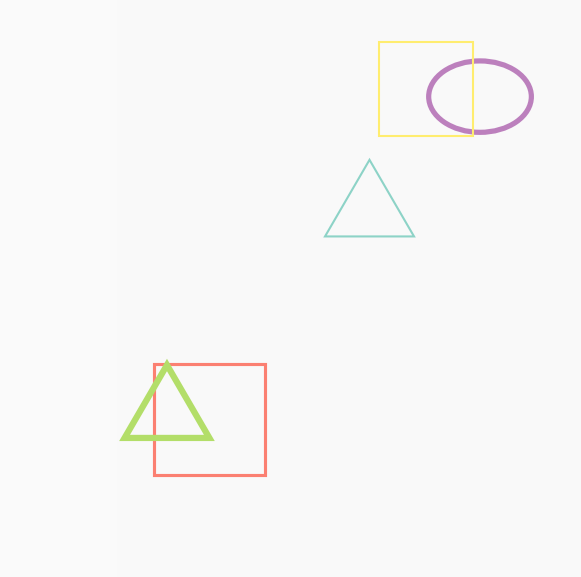[{"shape": "triangle", "thickness": 1, "radius": 0.44, "center": [0.636, 0.634]}, {"shape": "square", "thickness": 1.5, "radius": 0.48, "center": [0.36, 0.273]}, {"shape": "triangle", "thickness": 3, "radius": 0.42, "center": [0.287, 0.283]}, {"shape": "oval", "thickness": 2.5, "radius": 0.44, "center": [0.826, 0.832]}, {"shape": "square", "thickness": 1, "radius": 0.4, "center": [0.733, 0.845]}]